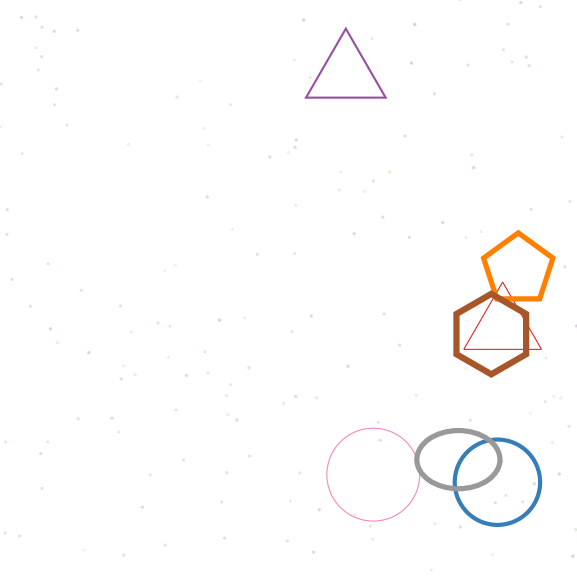[{"shape": "triangle", "thickness": 0.5, "radius": 0.39, "center": [0.87, 0.433]}, {"shape": "circle", "thickness": 2, "radius": 0.37, "center": [0.861, 0.164]}, {"shape": "triangle", "thickness": 1, "radius": 0.4, "center": [0.599, 0.87]}, {"shape": "pentagon", "thickness": 2.5, "radius": 0.32, "center": [0.897, 0.533]}, {"shape": "hexagon", "thickness": 3, "radius": 0.35, "center": [0.851, 0.421]}, {"shape": "circle", "thickness": 0.5, "radius": 0.4, "center": [0.646, 0.177]}, {"shape": "oval", "thickness": 2.5, "radius": 0.36, "center": [0.794, 0.203]}]